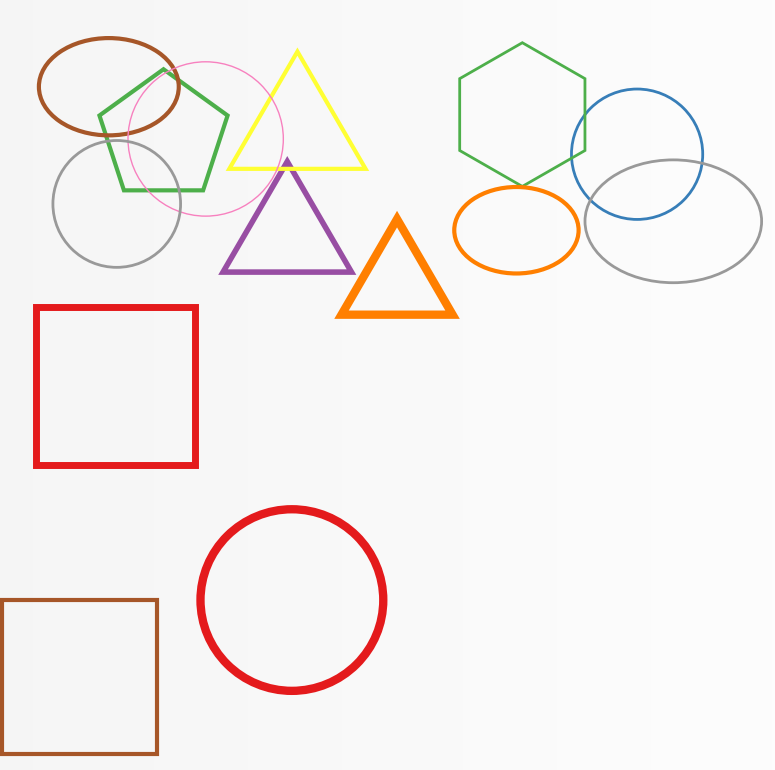[{"shape": "square", "thickness": 2.5, "radius": 0.51, "center": [0.149, 0.499]}, {"shape": "circle", "thickness": 3, "radius": 0.59, "center": [0.377, 0.221]}, {"shape": "circle", "thickness": 1, "radius": 0.42, "center": [0.822, 0.8]}, {"shape": "hexagon", "thickness": 1, "radius": 0.47, "center": [0.674, 0.851]}, {"shape": "pentagon", "thickness": 1.5, "radius": 0.43, "center": [0.211, 0.823]}, {"shape": "triangle", "thickness": 2, "radius": 0.48, "center": [0.371, 0.694]}, {"shape": "triangle", "thickness": 3, "radius": 0.41, "center": [0.512, 0.633]}, {"shape": "oval", "thickness": 1.5, "radius": 0.4, "center": [0.666, 0.701]}, {"shape": "triangle", "thickness": 1.5, "radius": 0.51, "center": [0.384, 0.831]}, {"shape": "oval", "thickness": 1.5, "radius": 0.45, "center": [0.14, 0.887]}, {"shape": "square", "thickness": 1.5, "radius": 0.5, "center": [0.102, 0.121]}, {"shape": "circle", "thickness": 0.5, "radius": 0.5, "center": [0.265, 0.82]}, {"shape": "circle", "thickness": 1, "radius": 0.41, "center": [0.151, 0.735]}, {"shape": "oval", "thickness": 1, "radius": 0.57, "center": [0.869, 0.713]}]